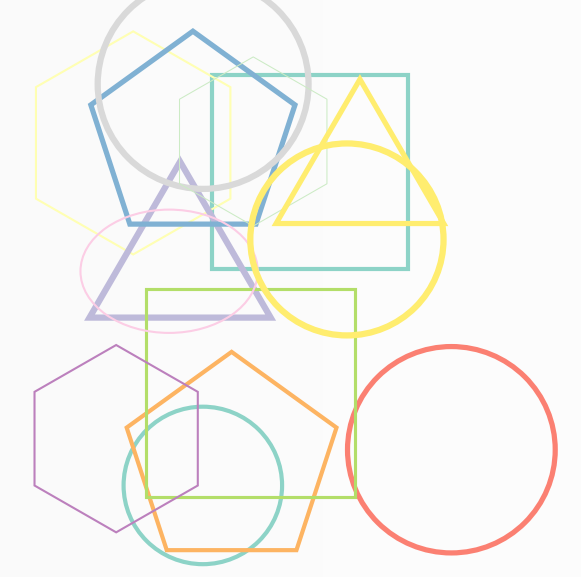[{"shape": "circle", "thickness": 2, "radius": 0.68, "center": [0.349, 0.159]}, {"shape": "square", "thickness": 2, "radius": 0.84, "center": [0.533, 0.702]}, {"shape": "hexagon", "thickness": 1, "radius": 0.97, "center": [0.229, 0.752]}, {"shape": "triangle", "thickness": 3, "radius": 0.9, "center": [0.31, 0.539]}, {"shape": "circle", "thickness": 2.5, "radius": 0.89, "center": [0.777, 0.22]}, {"shape": "pentagon", "thickness": 2.5, "radius": 0.92, "center": [0.332, 0.76]}, {"shape": "pentagon", "thickness": 2, "radius": 0.95, "center": [0.398, 0.2]}, {"shape": "square", "thickness": 1.5, "radius": 0.9, "center": [0.431, 0.318]}, {"shape": "oval", "thickness": 1, "radius": 0.76, "center": [0.291, 0.529]}, {"shape": "circle", "thickness": 3, "radius": 0.91, "center": [0.349, 0.853]}, {"shape": "hexagon", "thickness": 1, "radius": 0.81, "center": [0.2, 0.24]}, {"shape": "hexagon", "thickness": 0.5, "radius": 0.73, "center": [0.436, 0.754]}, {"shape": "circle", "thickness": 3, "radius": 0.83, "center": [0.597, 0.585]}, {"shape": "triangle", "thickness": 2.5, "radius": 0.83, "center": [0.619, 0.695]}]